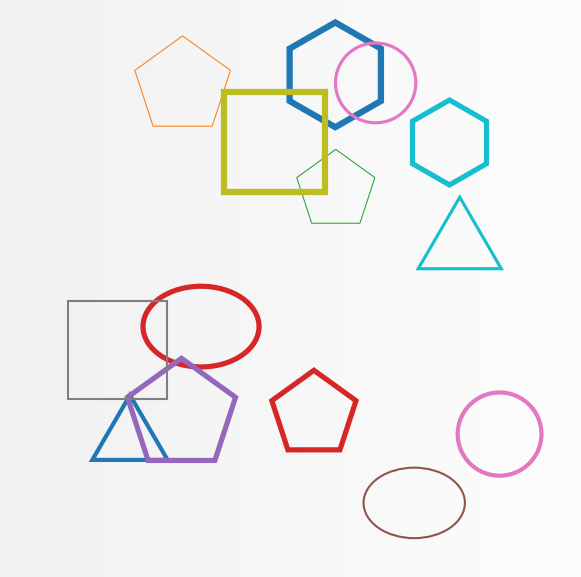[{"shape": "hexagon", "thickness": 3, "radius": 0.45, "center": [0.577, 0.87]}, {"shape": "triangle", "thickness": 2, "radius": 0.37, "center": [0.224, 0.24]}, {"shape": "pentagon", "thickness": 0.5, "radius": 0.43, "center": [0.314, 0.851]}, {"shape": "pentagon", "thickness": 0.5, "radius": 0.35, "center": [0.578, 0.67]}, {"shape": "oval", "thickness": 2.5, "radius": 0.5, "center": [0.346, 0.434]}, {"shape": "pentagon", "thickness": 2.5, "radius": 0.38, "center": [0.54, 0.282]}, {"shape": "pentagon", "thickness": 2.5, "radius": 0.49, "center": [0.312, 0.281]}, {"shape": "oval", "thickness": 1, "radius": 0.44, "center": [0.713, 0.128]}, {"shape": "circle", "thickness": 1.5, "radius": 0.35, "center": [0.646, 0.856]}, {"shape": "circle", "thickness": 2, "radius": 0.36, "center": [0.859, 0.247]}, {"shape": "square", "thickness": 1, "radius": 0.42, "center": [0.202, 0.393]}, {"shape": "square", "thickness": 3, "radius": 0.43, "center": [0.472, 0.753]}, {"shape": "triangle", "thickness": 1.5, "radius": 0.41, "center": [0.791, 0.575]}, {"shape": "hexagon", "thickness": 2.5, "radius": 0.37, "center": [0.773, 0.752]}]